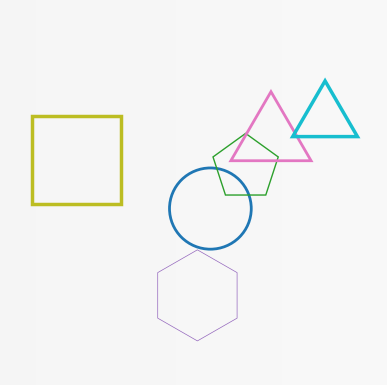[{"shape": "circle", "thickness": 2, "radius": 0.53, "center": [0.543, 0.458]}, {"shape": "pentagon", "thickness": 1, "radius": 0.44, "center": [0.634, 0.565]}, {"shape": "hexagon", "thickness": 0.5, "radius": 0.59, "center": [0.509, 0.233]}, {"shape": "triangle", "thickness": 2, "radius": 0.6, "center": [0.699, 0.642]}, {"shape": "square", "thickness": 2.5, "radius": 0.57, "center": [0.197, 0.585]}, {"shape": "triangle", "thickness": 2.5, "radius": 0.48, "center": [0.839, 0.693]}]